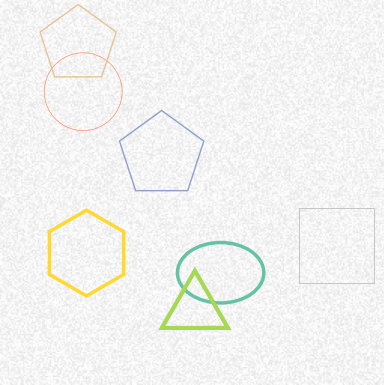[{"shape": "oval", "thickness": 2.5, "radius": 0.56, "center": [0.573, 0.292]}, {"shape": "circle", "thickness": 0.5, "radius": 0.51, "center": [0.216, 0.762]}, {"shape": "pentagon", "thickness": 1, "radius": 0.58, "center": [0.42, 0.598]}, {"shape": "triangle", "thickness": 3, "radius": 0.5, "center": [0.506, 0.198]}, {"shape": "hexagon", "thickness": 2.5, "radius": 0.56, "center": [0.225, 0.343]}, {"shape": "pentagon", "thickness": 1, "radius": 0.52, "center": [0.203, 0.884]}, {"shape": "square", "thickness": 0.5, "radius": 0.49, "center": [0.875, 0.362]}]